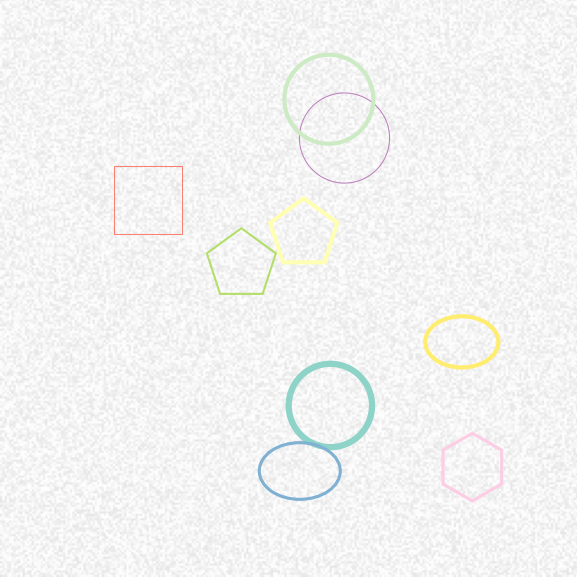[{"shape": "circle", "thickness": 3, "radius": 0.36, "center": [0.572, 0.297]}, {"shape": "pentagon", "thickness": 2, "radius": 0.31, "center": [0.526, 0.594]}, {"shape": "square", "thickness": 0.5, "radius": 0.29, "center": [0.256, 0.652]}, {"shape": "oval", "thickness": 1.5, "radius": 0.35, "center": [0.519, 0.184]}, {"shape": "pentagon", "thickness": 1, "radius": 0.31, "center": [0.418, 0.541]}, {"shape": "hexagon", "thickness": 1.5, "radius": 0.29, "center": [0.818, 0.19]}, {"shape": "circle", "thickness": 0.5, "radius": 0.39, "center": [0.597, 0.76]}, {"shape": "circle", "thickness": 2, "radius": 0.39, "center": [0.569, 0.827]}, {"shape": "oval", "thickness": 2, "radius": 0.32, "center": [0.8, 0.407]}]